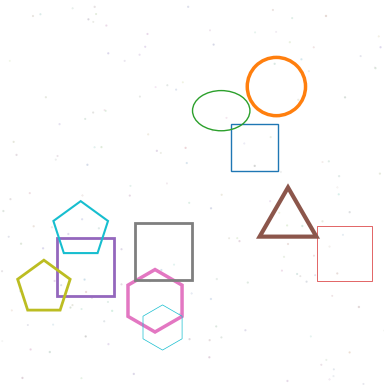[{"shape": "square", "thickness": 1, "radius": 0.3, "center": [0.662, 0.618]}, {"shape": "circle", "thickness": 2.5, "radius": 0.38, "center": [0.718, 0.775]}, {"shape": "oval", "thickness": 1, "radius": 0.37, "center": [0.575, 0.713]}, {"shape": "square", "thickness": 0.5, "radius": 0.36, "center": [0.896, 0.341]}, {"shape": "square", "thickness": 2, "radius": 0.37, "center": [0.222, 0.307]}, {"shape": "triangle", "thickness": 3, "radius": 0.43, "center": [0.748, 0.428]}, {"shape": "hexagon", "thickness": 2.5, "radius": 0.41, "center": [0.403, 0.219]}, {"shape": "square", "thickness": 2, "radius": 0.37, "center": [0.424, 0.346]}, {"shape": "pentagon", "thickness": 2, "radius": 0.36, "center": [0.114, 0.253]}, {"shape": "pentagon", "thickness": 1.5, "radius": 0.37, "center": [0.21, 0.403]}, {"shape": "hexagon", "thickness": 0.5, "radius": 0.29, "center": [0.422, 0.149]}]